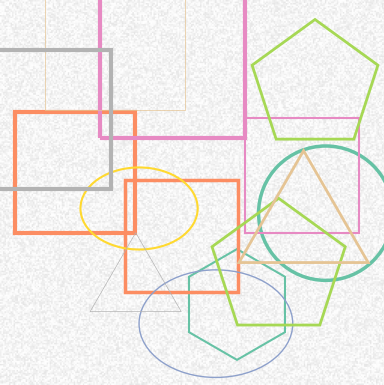[{"shape": "circle", "thickness": 2.5, "radius": 0.87, "center": [0.846, 0.446]}, {"shape": "hexagon", "thickness": 1.5, "radius": 0.72, "center": [0.616, 0.209]}, {"shape": "square", "thickness": 3, "radius": 0.78, "center": [0.195, 0.553]}, {"shape": "square", "thickness": 2.5, "radius": 0.73, "center": [0.471, 0.387]}, {"shape": "oval", "thickness": 1, "radius": 1.0, "center": [0.561, 0.159]}, {"shape": "square", "thickness": 1.5, "radius": 0.75, "center": [0.784, 0.544]}, {"shape": "square", "thickness": 3, "radius": 0.94, "center": [0.447, 0.83]}, {"shape": "pentagon", "thickness": 2, "radius": 0.86, "center": [0.818, 0.778]}, {"shape": "pentagon", "thickness": 2, "radius": 0.91, "center": [0.724, 0.303]}, {"shape": "oval", "thickness": 1.5, "radius": 0.76, "center": [0.361, 0.459]}, {"shape": "square", "thickness": 0.5, "radius": 0.9, "center": [0.299, 0.895]}, {"shape": "triangle", "thickness": 2, "radius": 0.97, "center": [0.789, 0.415]}, {"shape": "triangle", "thickness": 0.5, "radius": 0.68, "center": [0.352, 0.259]}, {"shape": "square", "thickness": 3, "radius": 0.9, "center": [0.109, 0.689]}]